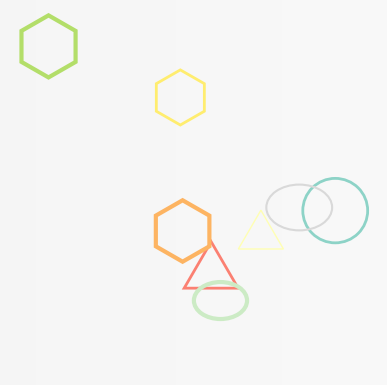[{"shape": "circle", "thickness": 2, "radius": 0.42, "center": [0.865, 0.453]}, {"shape": "triangle", "thickness": 1, "radius": 0.34, "center": [0.673, 0.387]}, {"shape": "triangle", "thickness": 2, "radius": 0.4, "center": [0.545, 0.292]}, {"shape": "hexagon", "thickness": 3, "radius": 0.4, "center": [0.471, 0.4]}, {"shape": "hexagon", "thickness": 3, "radius": 0.4, "center": [0.125, 0.879]}, {"shape": "oval", "thickness": 1.5, "radius": 0.42, "center": [0.772, 0.461]}, {"shape": "oval", "thickness": 3, "radius": 0.34, "center": [0.569, 0.219]}, {"shape": "hexagon", "thickness": 2, "radius": 0.36, "center": [0.465, 0.747]}]